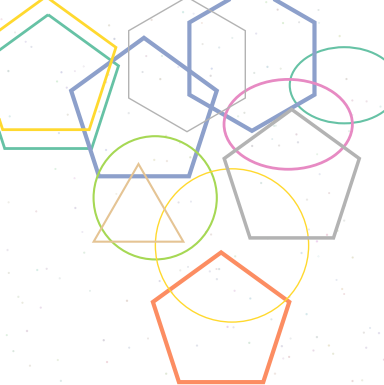[{"shape": "pentagon", "thickness": 2, "radius": 0.96, "center": [0.125, 0.77]}, {"shape": "oval", "thickness": 1.5, "radius": 0.71, "center": [0.894, 0.779]}, {"shape": "pentagon", "thickness": 3, "radius": 0.93, "center": [0.574, 0.158]}, {"shape": "pentagon", "thickness": 3, "radius": 0.99, "center": [0.374, 0.703]}, {"shape": "hexagon", "thickness": 3, "radius": 0.94, "center": [0.654, 0.848]}, {"shape": "oval", "thickness": 2, "radius": 0.83, "center": [0.749, 0.677]}, {"shape": "circle", "thickness": 1.5, "radius": 0.8, "center": [0.403, 0.486]}, {"shape": "pentagon", "thickness": 2, "radius": 0.96, "center": [0.119, 0.818]}, {"shape": "circle", "thickness": 1, "radius": 1.0, "center": [0.603, 0.362]}, {"shape": "triangle", "thickness": 1.5, "radius": 0.67, "center": [0.36, 0.44]}, {"shape": "hexagon", "thickness": 1, "radius": 0.87, "center": [0.486, 0.833]}, {"shape": "pentagon", "thickness": 2.5, "radius": 0.92, "center": [0.758, 0.531]}]